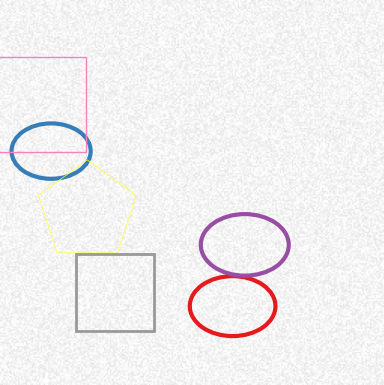[{"shape": "oval", "thickness": 3, "radius": 0.56, "center": [0.604, 0.205]}, {"shape": "oval", "thickness": 3, "radius": 0.51, "center": [0.133, 0.608]}, {"shape": "oval", "thickness": 3, "radius": 0.57, "center": [0.636, 0.364]}, {"shape": "pentagon", "thickness": 0.5, "radius": 0.67, "center": [0.227, 0.451]}, {"shape": "square", "thickness": 1, "radius": 0.62, "center": [0.1, 0.729]}, {"shape": "square", "thickness": 2, "radius": 0.5, "center": [0.299, 0.24]}]